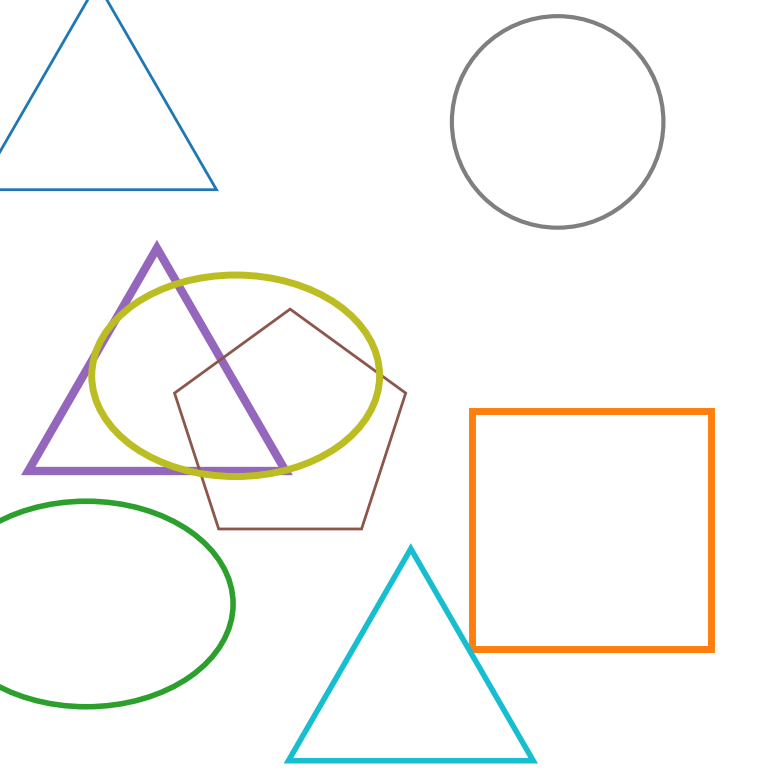[{"shape": "triangle", "thickness": 1, "radius": 0.89, "center": [0.126, 0.843]}, {"shape": "square", "thickness": 2.5, "radius": 0.77, "center": [0.768, 0.312]}, {"shape": "oval", "thickness": 2, "radius": 0.95, "center": [0.112, 0.216]}, {"shape": "triangle", "thickness": 3, "radius": 0.96, "center": [0.204, 0.485]}, {"shape": "pentagon", "thickness": 1, "radius": 0.79, "center": [0.377, 0.441]}, {"shape": "circle", "thickness": 1.5, "radius": 0.69, "center": [0.724, 0.842]}, {"shape": "oval", "thickness": 2.5, "radius": 0.93, "center": [0.306, 0.512]}, {"shape": "triangle", "thickness": 2, "radius": 0.92, "center": [0.534, 0.104]}]